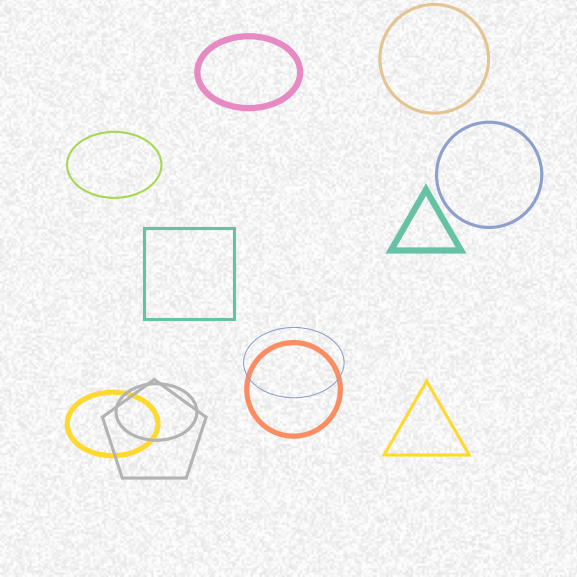[{"shape": "square", "thickness": 1.5, "radius": 0.39, "center": [0.327, 0.525]}, {"shape": "triangle", "thickness": 3, "radius": 0.35, "center": [0.738, 0.6]}, {"shape": "circle", "thickness": 2.5, "radius": 0.41, "center": [0.508, 0.325]}, {"shape": "circle", "thickness": 1.5, "radius": 0.46, "center": [0.847, 0.696]}, {"shape": "oval", "thickness": 0.5, "radius": 0.43, "center": [0.509, 0.371]}, {"shape": "oval", "thickness": 3, "radius": 0.44, "center": [0.431, 0.874]}, {"shape": "oval", "thickness": 1, "radius": 0.41, "center": [0.198, 0.714]}, {"shape": "triangle", "thickness": 1.5, "radius": 0.43, "center": [0.739, 0.254]}, {"shape": "oval", "thickness": 2.5, "radius": 0.39, "center": [0.195, 0.265]}, {"shape": "circle", "thickness": 1.5, "radius": 0.47, "center": [0.752, 0.897]}, {"shape": "pentagon", "thickness": 1.5, "radius": 0.47, "center": [0.267, 0.248]}, {"shape": "oval", "thickness": 1.5, "radius": 0.35, "center": [0.271, 0.286]}]